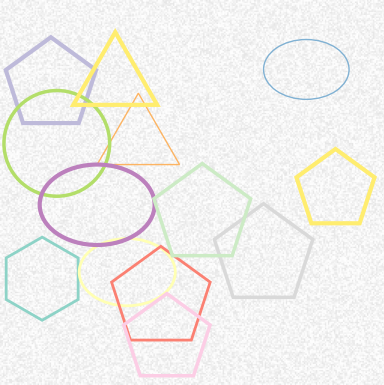[{"shape": "hexagon", "thickness": 2, "radius": 0.54, "center": [0.11, 0.276]}, {"shape": "oval", "thickness": 2, "radius": 0.62, "center": [0.33, 0.293]}, {"shape": "pentagon", "thickness": 3, "radius": 0.62, "center": [0.132, 0.78]}, {"shape": "pentagon", "thickness": 2, "radius": 0.67, "center": [0.418, 0.226]}, {"shape": "oval", "thickness": 1, "radius": 0.56, "center": [0.796, 0.82]}, {"shape": "triangle", "thickness": 1, "radius": 0.62, "center": [0.359, 0.634]}, {"shape": "circle", "thickness": 2.5, "radius": 0.69, "center": [0.148, 0.628]}, {"shape": "pentagon", "thickness": 2.5, "radius": 0.59, "center": [0.433, 0.12]}, {"shape": "pentagon", "thickness": 2.5, "radius": 0.67, "center": [0.685, 0.337]}, {"shape": "oval", "thickness": 3, "radius": 0.75, "center": [0.252, 0.468]}, {"shape": "pentagon", "thickness": 2.5, "radius": 0.66, "center": [0.525, 0.443]}, {"shape": "triangle", "thickness": 3, "radius": 0.63, "center": [0.299, 0.791]}, {"shape": "pentagon", "thickness": 3, "radius": 0.53, "center": [0.871, 0.506]}]